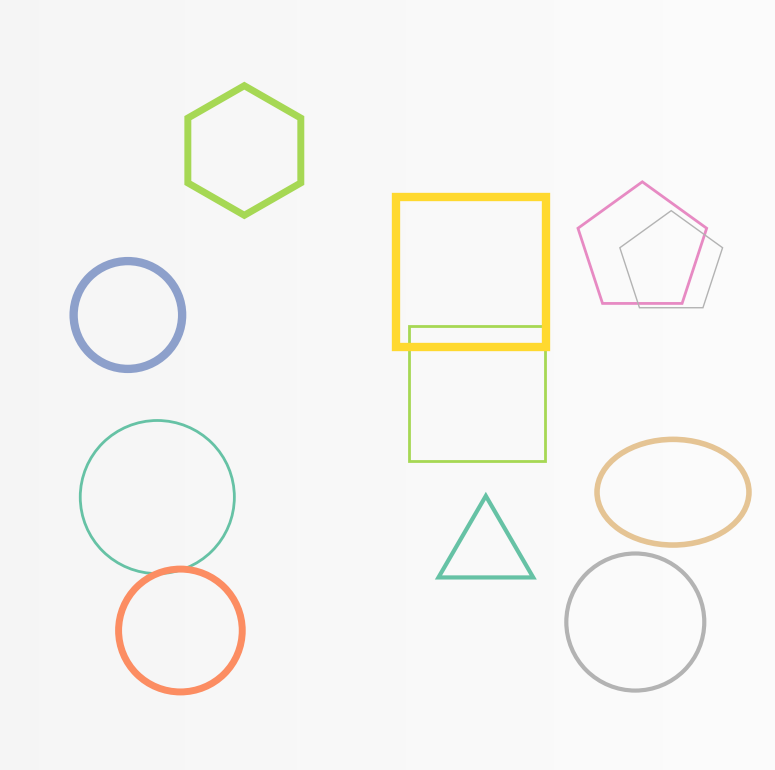[{"shape": "circle", "thickness": 1, "radius": 0.5, "center": [0.203, 0.354]}, {"shape": "triangle", "thickness": 1.5, "radius": 0.35, "center": [0.627, 0.285]}, {"shape": "circle", "thickness": 2.5, "radius": 0.4, "center": [0.233, 0.181]}, {"shape": "circle", "thickness": 3, "radius": 0.35, "center": [0.165, 0.591]}, {"shape": "pentagon", "thickness": 1, "radius": 0.44, "center": [0.829, 0.677]}, {"shape": "hexagon", "thickness": 2.5, "radius": 0.42, "center": [0.315, 0.805]}, {"shape": "square", "thickness": 1, "radius": 0.44, "center": [0.616, 0.489]}, {"shape": "square", "thickness": 3, "radius": 0.49, "center": [0.608, 0.647]}, {"shape": "oval", "thickness": 2, "radius": 0.49, "center": [0.868, 0.361]}, {"shape": "circle", "thickness": 1.5, "radius": 0.45, "center": [0.82, 0.192]}, {"shape": "pentagon", "thickness": 0.5, "radius": 0.35, "center": [0.866, 0.657]}]